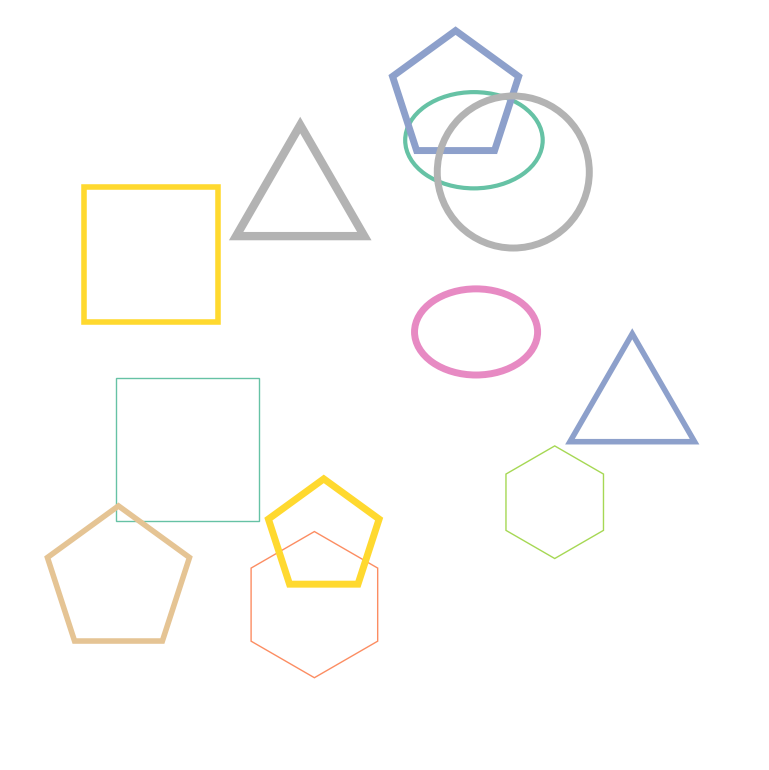[{"shape": "square", "thickness": 0.5, "radius": 0.46, "center": [0.244, 0.416]}, {"shape": "oval", "thickness": 1.5, "radius": 0.45, "center": [0.616, 0.818]}, {"shape": "hexagon", "thickness": 0.5, "radius": 0.47, "center": [0.408, 0.215]}, {"shape": "triangle", "thickness": 2, "radius": 0.47, "center": [0.821, 0.473]}, {"shape": "pentagon", "thickness": 2.5, "radius": 0.43, "center": [0.592, 0.874]}, {"shape": "oval", "thickness": 2.5, "radius": 0.4, "center": [0.618, 0.569]}, {"shape": "hexagon", "thickness": 0.5, "radius": 0.37, "center": [0.72, 0.348]}, {"shape": "pentagon", "thickness": 2.5, "radius": 0.38, "center": [0.42, 0.302]}, {"shape": "square", "thickness": 2, "radius": 0.44, "center": [0.196, 0.67]}, {"shape": "pentagon", "thickness": 2, "radius": 0.48, "center": [0.154, 0.246]}, {"shape": "circle", "thickness": 2.5, "radius": 0.49, "center": [0.667, 0.777]}, {"shape": "triangle", "thickness": 3, "radius": 0.48, "center": [0.39, 0.741]}]